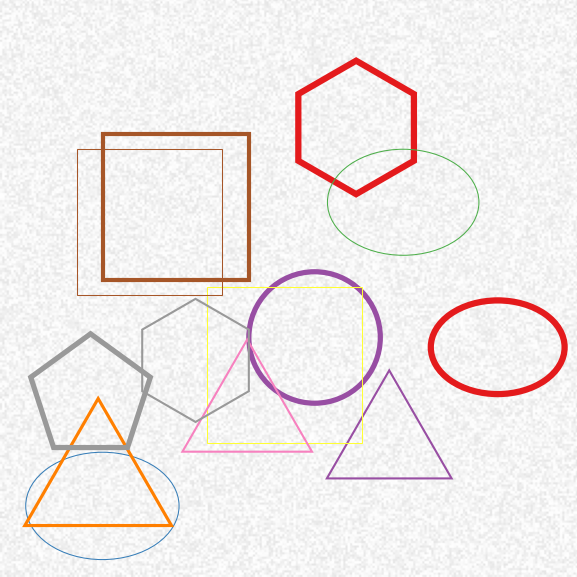[{"shape": "hexagon", "thickness": 3, "radius": 0.58, "center": [0.617, 0.778]}, {"shape": "oval", "thickness": 3, "radius": 0.58, "center": [0.862, 0.398]}, {"shape": "oval", "thickness": 0.5, "radius": 0.66, "center": [0.177, 0.123]}, {"shape": "oval", "thickness": 0.5, "radius": 0.66, "center": [0.698, 0.649]}, {"shape": "circle", "thickness": 2.5, "radius": 0.57, "center": [0.545, 0.415]}, {"shape": "triangle", "thickness": 1, "radius": 0.62, "center": [0.674, 0.233]}, {"shape": "triangle", "thickness": 1.5, "radius": 0.73, "center": [0.17, 0.162]}, {"shape": "square", "thickness": 0.5, "radius": 0.67, "center": [0.492, 0.367]}, {"shape": "square", "thickness": 0.5, "radius": 0.63, "center": [0.259, 0.614]}, {"shape": "square", "thickness": 2, "radius": 0.63, "center": [0.305, 0.641]}, {"shape": "triangle", "thickness": 1, "radius": 0.65, "center": [0.428, 0.282]}, {"shape": "hexagon", "thickness": 1, "radius": 0.53, "center": [0.339, 0.375]}, {"shape": "pentagon", "thickness": 2.5, "radius": 0.54, "center": [0.157, 0.312]}]